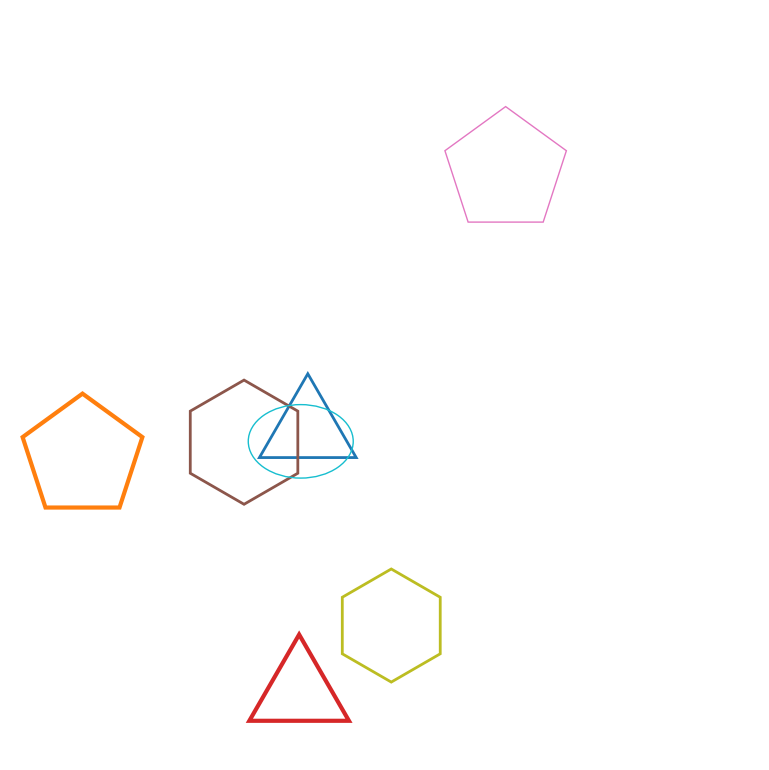[{"shape": "triangle", "thickness": 1, "radius": 0.36, "center": [0.4, 0.442]}, {"shape": "pentagon", "thickness": 1.5, "radius": 0.41, "center": [0.107, 0.407]}, {"shape": "triangle", "thickness": 1.5, "radius": 0.37, "center": [0.388, 0.101]}, {"shape": "hexagon", "thickness": 1, "radius": 0.4, "center": [0.317, 0.426]}, {"shape": "pentagon", "thickness": 0.5, "radius": 0.41, "center": [0.657, 0.779]}, {"shape": "hexagon", "thickness": 1, "radius": 0.37, "center": [0.508, 0.188]}, {"shape": "oval", "thickness": 0.5, "radius": 0.34, "center": [0.391, 0.427]}]